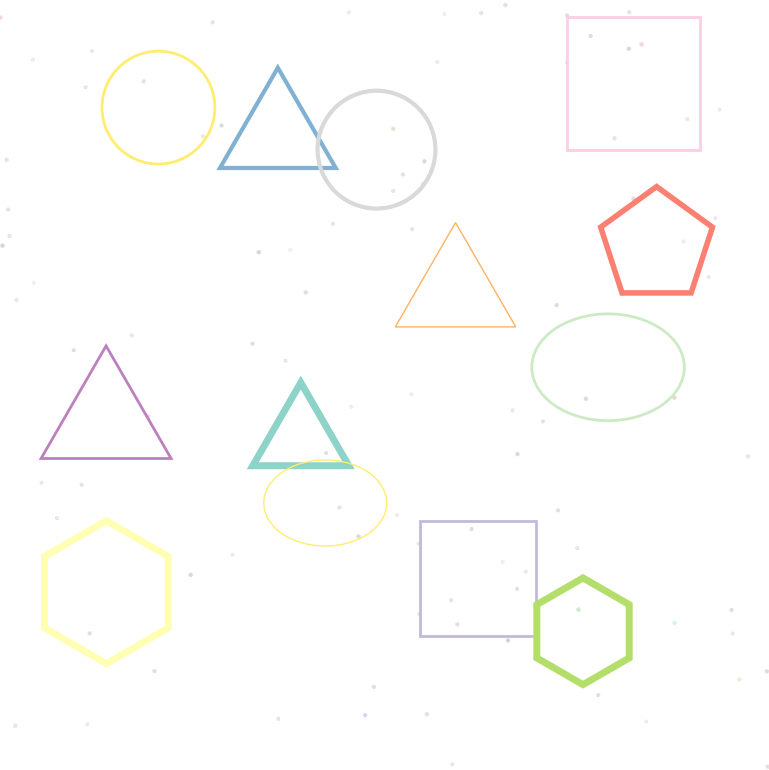[{"shape": "triangle", "thickness": 2.5, "radius": 0.36, "center": [0.391, 0.431]}, {"shape": "hexagon", "thickness": 2.5, "radius": 0.46, "center": [0.138, 0.231]}, {"shape": "square", "thickness": 1, "radius": 0.38, "center": [0.621, 0.249]}, {"shape": "pentagon", "thickness": 2, "radius": 0.38, "center": [0.853, 0.681]}, {"shape": "triangle", "thickness": 1.5, "radius": 0.43, "center": [0.361, 0.825]}, {"shape": "triangle", "thickness": 0.5, "radius": 0.45, "center": [0.592, 0.621]}, {"shape": "hexagon", "thickness": 2.5, "radius": 0.35, "center": [0.757, 0.18]}, {"shape": "square", "thickness": 1, "radius": 0.43, "center": [0.822, 0.892]}, {"shape": "circle", "thickness": 1.5, "radius": 0.38, "center": [0.489, 0.806]}, {"shape": "triangle", "thickness": 1, "radius": 0.49, "center": [0.138, 0.453]}, {"shape": "oval", "thickness": 1, "radius": 0.5, "center": [0.79, 0.523]}, {"shape": "oval", "thickness": 0.5, "radius": 0.4, "center": [0.422, 0.347]}, {"shape": "circle", "thickness": 1, "radius": 0.37, "center": [0.206, 0.86]}]